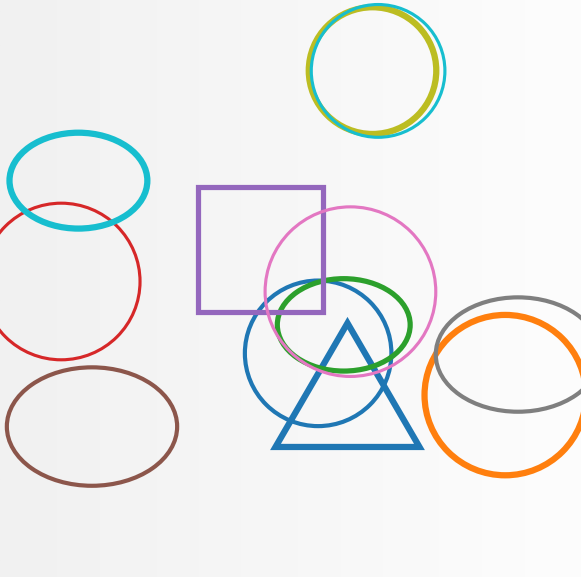[{"shape": "triangle", "thickness": 3, "radius": 0.71, "center": [0.598, 0.297]}, {"shape": "circle", "thickness": 2, "radius": 0.63, "center": [0.547, 0.387]}, {"shape": "circle", "thickness": 3, "radius": 0.69, "center": [0.869, 0.315]}, {"shape": "oval", "thickness": 2.5, "radius": 0.57, "center": [0.591, 0.437]}, {"shape": "circle", "thickness": 1.5, "radius": 0.68, "center": [0.105, 0.512]}, {"shape": "square", "thickness": 2.5, "radius": 0.54, "center": [0.448, 0.567]}, {"shape": "oval", "thickness": 2, "radius": 0.73, "center": [0.158, 0.261]}, {"shape": "circle", "thickness": 1.5, "radius": 0.73, "center": [0.603, 0.494]}, {"shape": "oval", "thickness": 2, "radius": 0.71, "center": [0.891, 0.385]}, {"shape": "circle", "thickness": 3, "radius": 0.55, "center": [0.641, 0.877]}, {"shape": "oval", "thickness": 3, "radius": 0.59, "center": [0.135, 0.686]}, {"shape": "circle", "thickness": 1.5, "radius": 0.57, "center": [0.65, 0.876]}]